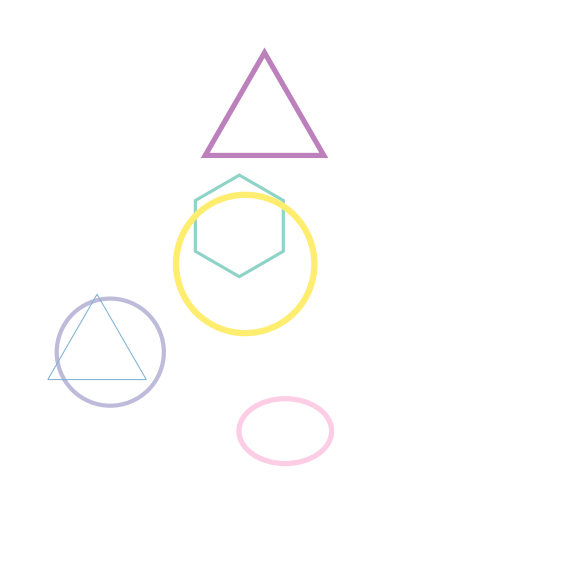[{"shape": "hexagon", "thickness": 1.5, "radius": 0.44, "center": [0.414, 0.608]}, {"shape": "circle", "thickness": 2, "radius": 0.46, "center": [0.191, 0.389]}, {"shape": "triangle", "thickness": 0.5, "radius": 0.49, "center": [0.168, 0.391]}, {"shape": "oval", "thickness": 2.5, "radius": 0.4, "center": [0.494, 0.253]}, {"shape": "triangle", "thickness": 2.5, "radius": 0.59, "center": [0.458, 0.789]}, {"shape": "circle", "thickness": 3, "radius": 0.6, "center": [0.425, 0.542]}]